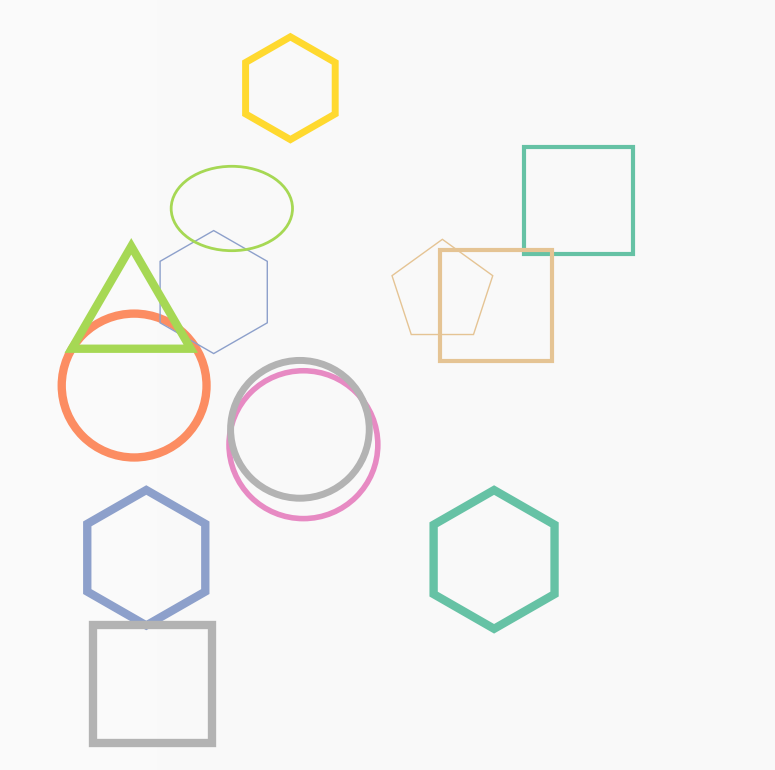[{"shape": "hexagon", "thickness": 3, "radius": 0.45, "center": [0.638, 0.273]}, {"shape": "square", "thickness": 1.5, "radius": 0.35, "center": [0.747, 0.74]}, {"shape": "circle", "thickness": 3, "radius": 0.47, "center": [0.173, 0.499]}, {"shape": "hexagon", "thickness": 0.5, "radius": 0.4, "center": [0.276, 0.621]}, {"shape": "hexagon", "thickness": 3, "radius": 0.44, "center": [0.189, 0.276]}, {"shape": "circle", "thickness": 2, "radius": 0.48, "center": [0.392, 0.423]}, {"shape": "oval", "thickness": 1, "radius": 0.39, "center": [0.299, 0.729]}, {"shape": "triangle", "thickness": 3, "radius": 0.44, "center": [0.169, 0.591]}, {"shape": "hexagon", "thickness": 2.5, "radius": 0.33, "center": [0.375, 0.885]}, {"shape": "square", "thickness": 1.5, "radius": 0.36, "center": [0.64, 0.603]}, {"shape": "pentagon", "thickness": 0.5, "radius": 0.34, "center": [0.571, 0.621]}, {"shape": "circle", "thickness": 2.5, "radius": 0.45, "center": [0.387, 0.442]}, {"shape": "square", "thickness": 3, "radius": 0.38, "center": [0.197, 0.112]}]